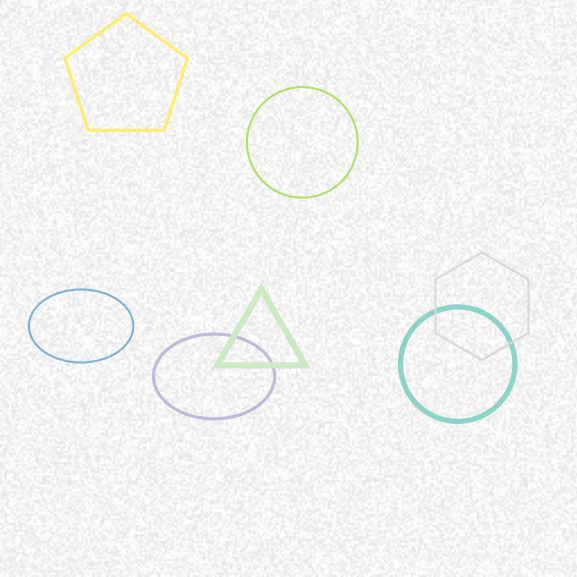[{"shape": "circle", "thickness": 2.5, "radius": 0.5, "center": [0.793, 0.369]}, {"shape": "oval", "thickness": 1.5, "radius": 0.52, "center": [0.371, 0.347]}, {"shape": "oval", "thickness": 1, "radius": 0.45, "center": [0.14, 0.435]}, {"shape": "circle", "thickness": 1, "radius": 0.48, "center": [0.523, 0.753]}, {"shape": "hexagon", "thickness": 1, "radius": 0.46, "center": [0.834, 0.469]}, {"shape": "triangle", "thickness": 3, "radius": 0.44, "center": [0.452, 0.411]}, {"shape": "pentagon", "thickness": 1.5, "radius": 0.56, "center": [0.218, 0.864]}]